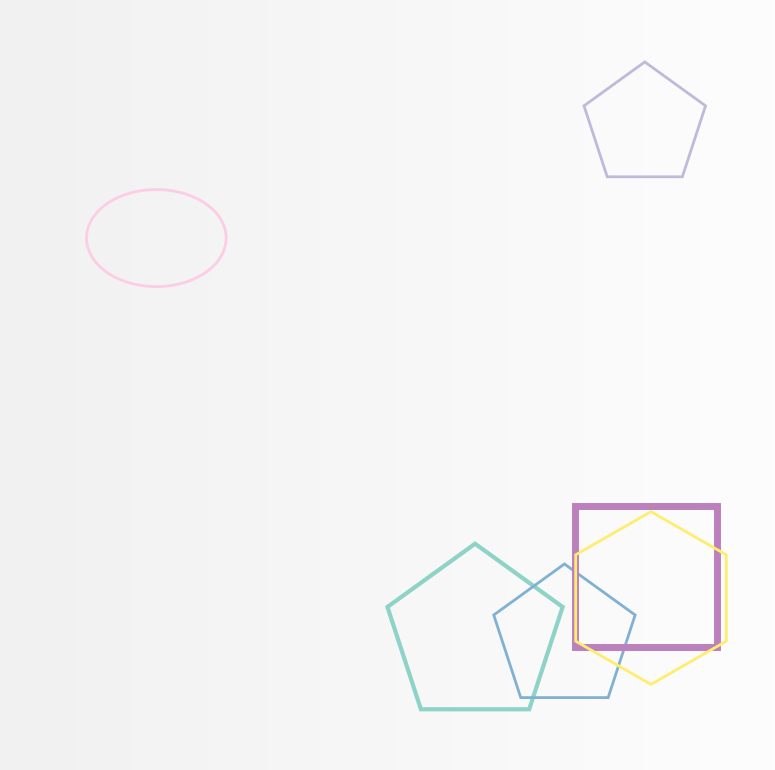[{"shape": "pentagon", "thickness": 1.5, "radius": 0.59, "center": [0.613, 0.175]}, {"shape": "pentagon", "thickness": 1, "radius": 0.41, "center": [0.832, 0.837]}, {"shape": "pentagon", "thickness": 1, "radius": 0.48, "center": [0.728, 0.172]}, {"shape": "oval", "thickness": 1, "radius": 0.45, "center": [0.202, 0.691]}, {"shape": "square", "thickness": 2.5, "radius": 0.46, "center": [0.834, 0.251]}, {"shape": "hexagon", "thickness": 1, "radius": 0.56, "center": [0.84, 0.223]}]